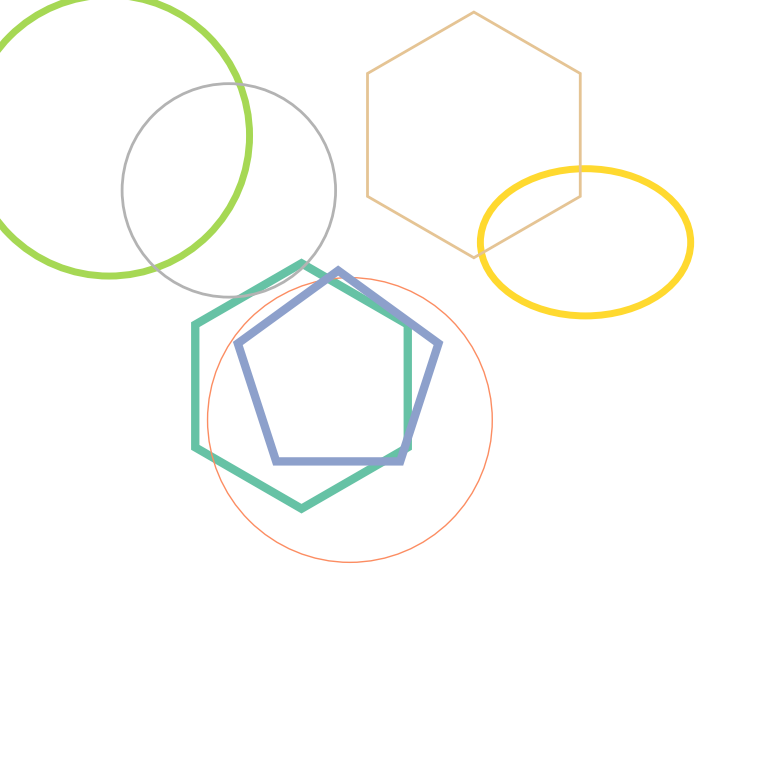[{"shape": "hexagon", "thickness": 3, "radius": 0.8, "center": [0.392, 0.499]}, {"shape": "circle", "thickness": 0.5, "radius": 0.92, "center": [0.454, 0.455]}, {"shape": "pentagon", "thickness": 3, "radius": 0.69, "center": [0.439, 0.512]}, {"shape": "circle", "thickness": 2.5, "radius": 0.91, "center": [0.142, 0.824]}, {"shape": "oval", "thickness": 2.5, "radius": 0.68, "center": [0.76, 0.685]}, {"shape": "hexagon", "thickness": 1, "radius": 0.8, "center": [0.615, 0.825]}, {"shape": "circle", "thickness": 1, "radius": 0.69, "center": [0.297, 0.753]}]